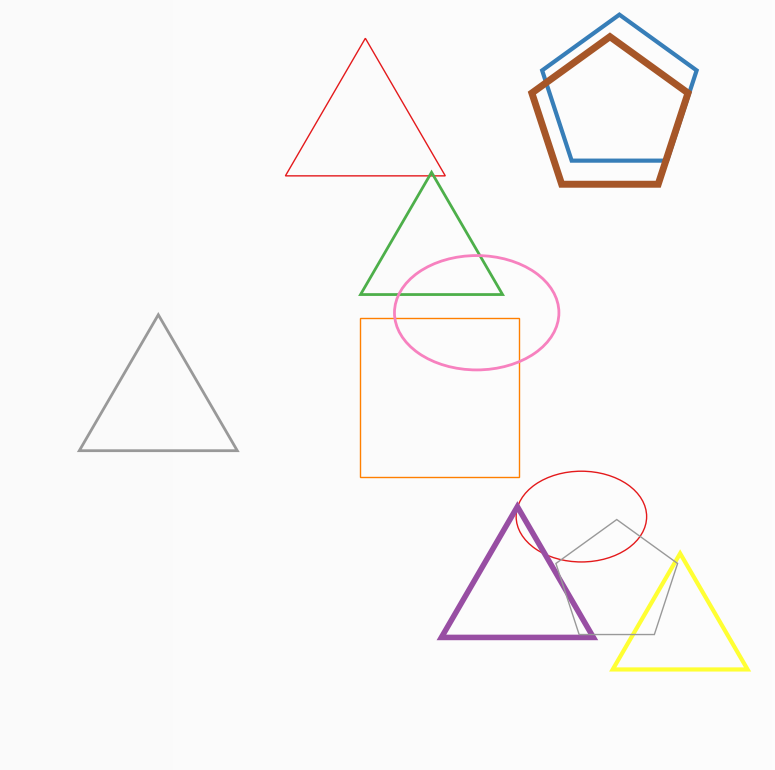[{"shape": "triangle", "thickness": 0.5, "radius": 0.6, "center": [0.471, 0.831]}, {"shape": "oval", "thickness": 0.5, "radius": 0.42, "center": [0.75, 0.329]}, {"shape": "pentagon", "thickness": 1.5, "radius": 0.52, "center": [0.799, 0.876]}, {"shape": "triangle", "thickness": 1, "radius": 0.53, "center": [0.557, 0.67]}, {"shape": "triangle", "thickness": 2, "radius": 0.57, "center": [0.668, 0.229]}, {"shape": "square", "thickness": 0.5, "radius": 0.52, "center": [0.567, 0.484]}, {"shape": "triangle", "thickness": 1.5, "radius": 0.5, "center": [0.878, 0.181]}, {"shape": "pentagon", "thickness": 2.5, "radius": 0.53, "center": [0.787, 0.846]}, {"shape": "oval", "thickness": 1, "radius": 0.53, "center": [0.615, 0.594]}, {"shape": "triangle", "thickness": 1, "radius": 0.59, "center": [0.204, 0.474]}, {"shape": "pentagon", "thickness": 0.5, "radius": 0.41, "center": [0.796, 0.243]}]